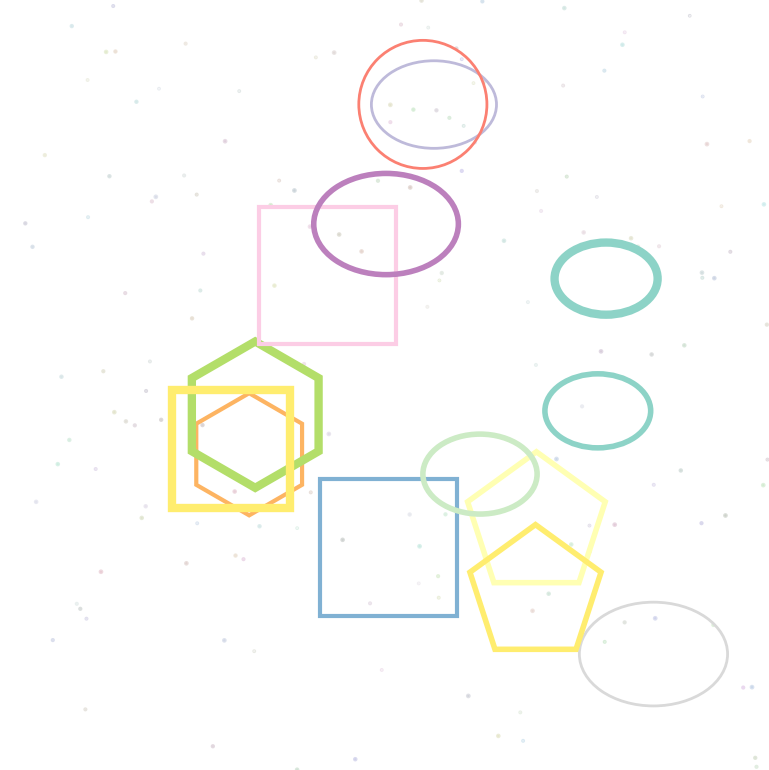[{"shape": "oval", "thickness": 2, "radius": 0.34, "center": [0.776, 0.466]}, {"shape": "oval", "thickness": 3, "radius": 0.33, "center": [0.787, 0.638]}, {"shape": "pentagon", "thickness": 2, "radius": 0.47, "center": [0.697, 0.319]}, {"shape": "oval", "thickness": 1, "radius": 0.41, "center": [0.564, 0.864]}, {"shape": "circle", "thickness": 1, "radius": 0.42, "center": [0.549, 0.864]}, {"shape": "square", "thickness": 1.5, "radius": 0.45, "center": [0.505, 0.289]}, {"shape": "hexagon", "thickness": 1.5, "radius": 0.4, "center": [0.324, 0.41]}, {"shape": "hexagon", "thickness": 3, "radius": 0.48, "center": [0.331, 0.461]}, {"shape": "square", "thickness": 1.5, "radius": 0.45, "center": [0.426, 0.642]}, {"shape": "oval", "thickness": 1, "radius": 0.48, "center": [0.849, 0.151]}, {"shape": "oval", "thickness": 2, "radius": 0.47, "center": [0.501, 0.709]}, {"shape": "oval", "thickness": 2, "radius": 0.37, "center": [0.623, 0.384]}, {"shape": "pentagon", "thickness": 2, "radius": 0.45, "center": [0.695, 0.229]}, {"shape": "square", "thickness": 3, "radius": 0.38, "center": [0.3, 0.417]}]